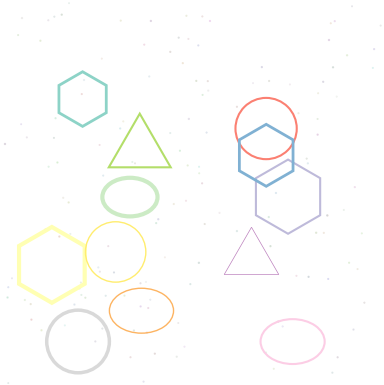[{"shape": "hexagon", "thickness": 2, "radius": 0.35, "center": [0.215, 0.743]}, {"shape": "hexagon", "thickness": 3, "radius": 0.49, "center": [0.135, 0.312]}, {"shape": "hexagon", "thickness": 1.5, "radius": 0.48, "center": [0.748, 0.489]}, {"shape": "circle", "thickness": 1.5, "radius": 0.4, "center": [0.691, 0.666]}, {"shape": "hexagon", "thickness": 2, "radius": 0.4, "center": [0.691, 0.597]}, {"shape": "oval", "thickness": 1, "radius": 0.42, "center": [0.367, 0.193]}, {"shape": "triangle", "thickness": 1.5, "radius": 0.46, "center": [0.363, 0.612]}, {"shape": "oval", "thickness": 1.5, "radius": 0.42, "center": [0.76, 0.113]}, {"shape": "circle", "thickness": 2.5, "radius": 0.41, "center": [0.203, 0.113]}, {"shape": "triangle", "thickness": 0.5, "radius": 0.41, "center": [0.653, 0.328]}, {"shape": "oval", "thickness": 3, "radius": 0.36, "center": [0.338, 0.488]}, {"shape": "circle", "thickness": 1, "radius": 0.39, "center": [0.3, 0.346]}]